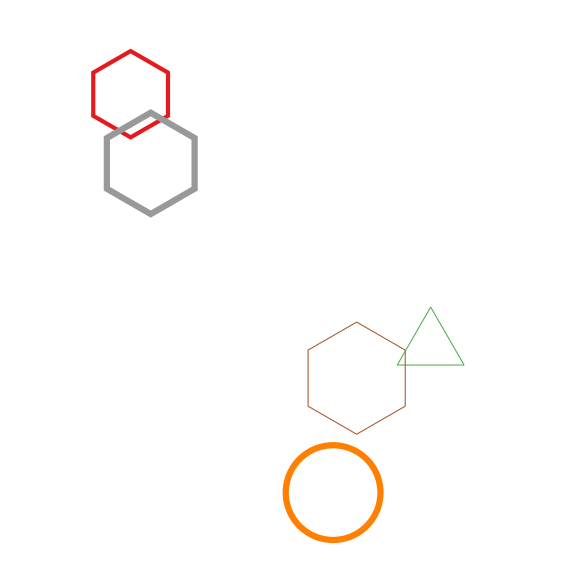[{"shape": "hexagon", "thickness": 2, "radius": 0.37, "center": [0.226, 0.836]}, {"shape": "triangle", "thickness": 0.5, "radius": 0.33, "center": [0.746, 0.4]}, {"shape": "circle", "thickness": 3, "radius": 0.41, "center": [0.577, 0.146]}, {"shape": "hexagon", "thickness": 0.5, "radius": 0.49, "center": [0.618, 0.344]}, {"shape": "hexagon", "thickness": 3, "radius": 0.44, "center": [0.261, 0.716]}]